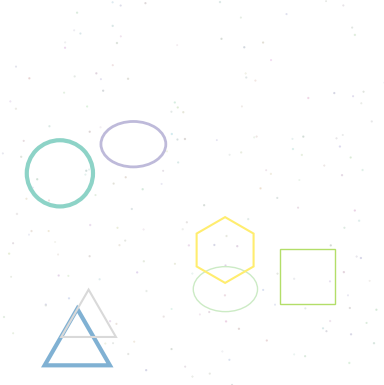[{"shape": "circle", "thickness": 3, "radius": 0.43, "center": [0.156, 0.55]}, {"shape": "oval", "thickness": 2, "radius": 0.42, "center": [0.346, 0.625]}, {"shape": "triangle", "thickness": 3, "radius": 0.49, "center": [0.201, 0.1]}, {"shape": "square", "thickness": 1, "radius": 0.36, "center": [0.799, 0.281]}, {"shape": "triangle", "thickness": 1.5, "radius": 0.41, "center": [0.23, 0.166]}, {"shape": "oval", "thickness": 1, "radius": 0.42, "center": [0.585, 0.249]}, {"shape": "hexagon", "thickness": 1.5, "radius": 0.43, "center": [0.585, 0.351]}]